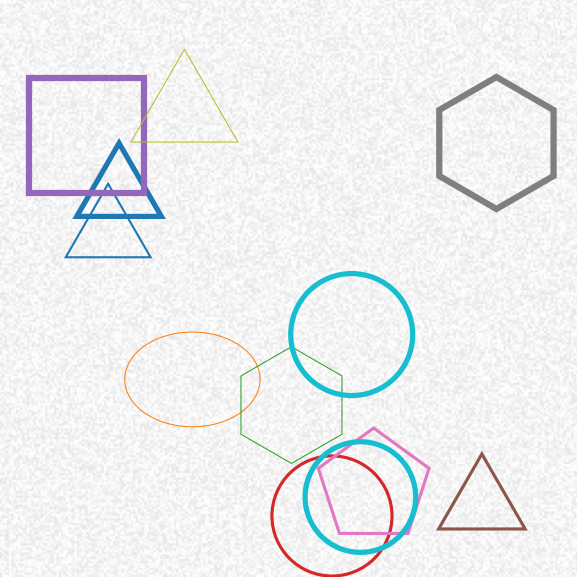[{"shape": "triangle", "thickness": 1, "radius": 0.42, "center": [0.187, 0.596]}, {"shape": "triangle", "thickness": 2.5, "radius": 0.42, "center": [0.206, 0.667]}, {"shape": "oval", "thickness": 0.5, "radius": 0.59, "center": [0.333, 0.342]}, {"shape": "hexagon", "thickness": 0.5, "radius": 0.5, "center": [0.505, 0.298]}, {"shape": "circle", "thickness": 1.5, "radius": 0.52, "center": [0.575, 0.106]}, {"shape": "square", "thickness": 3, "radius": 0.5, "center": [0.15, 0.765]}, {"shape": "triangle", "thickness": 1.5, "radius": 0.43, "center": [0.834, 0.126]}, {"shape": "pentagon", "thickness": 1.5, "radius": 0.5, "center": [0.647, 0.157]}, {"shape": "hexagon", "thickness": 3, "radius": 0.57, "center": [0.86, 0.752]}, {"shape": "triangle", "thickness": 0.5, "radius": 0.54, "center": [0.319, 0.807]}, {"shape": "circle", "thickness": 2.5, "radius": 0.48, "center": [0.624, 0.138]}, {"shape": "circle", "thickness": 2.5, "radius": 0.53, "center": [0.609, 0.42]}]